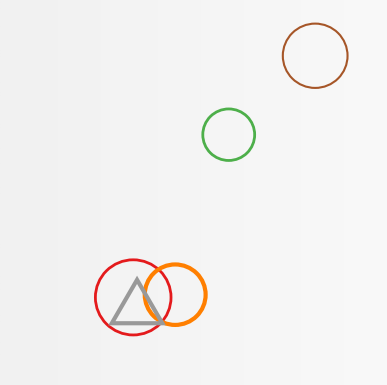[{"shape": "circle", "thickness": 2, "radius": 0.49, "center": [0.344, 0.228]}, {"shape": "circle", "thickness": 2, "radius": 0.33, "center": [0.59, 0.65]}, {"shape": "circle", "thickness": 3, "radius": 0.39, "center": [0.452, 0.235]}, {"shape": "circle", "thickness": 1.5, "radius": 0.42, "center": [0.813, 0.855]}, {"shape": "triangle", "thickness": 3, "radius": 0.38, "center": [0.354, 0.198]}]